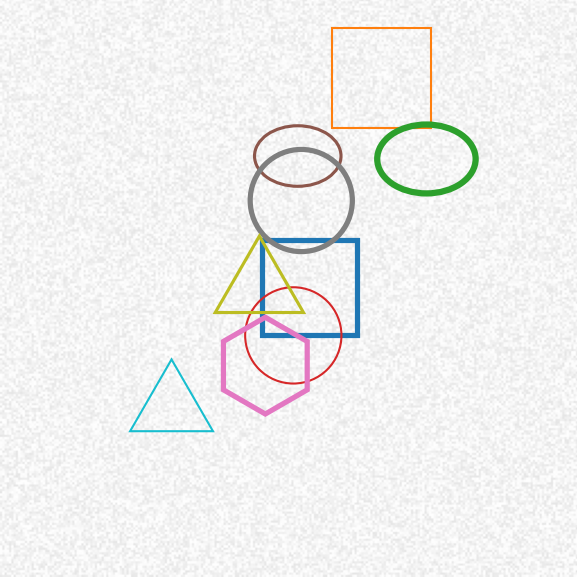[{"shape": "square", "thickness": 2.5, "radius": 0.41, "center": [0.535, 0.501]}, {"shape": "square", "thickness": 1, "radius": 0.43, "center": [0.66, 0.864]}, {"shape": "oval", "thickness": 3, "radius": 0.43, "center": [0.738, 0.724]}, {"shape": "circle", "thickness": 1, "radius": 0.42, "center": [0.508, 0.418]}, {"shape": "oval", "thickness": 1.5, "radius": 0.37, "center": [0.516, 0.729]}, {"shape": "hexagon", "thickness": 2.5, "radius": 0.42, "center": [0.459, 0.366]}, {"shape": "circle", "thickness": 2.5, "radius": 0.44, "center": [0.522, 0.652]}, {"shape": "triangle", "thickness": 1.5, "radius": 0.44, "center": [0.449, 0.502]}, {"shape": "triangle", "thickness": 1, "radius": 0.41, "center": [0.297, 0.294]}]